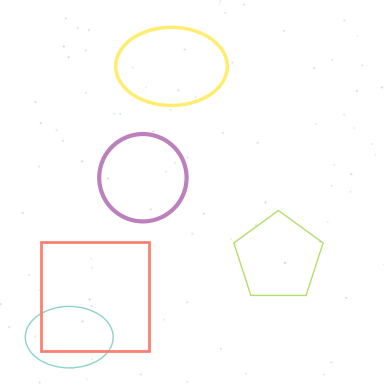[{"shape": "oval", "thickness": 1, "radius": 0.57, "center": [0.18, 0.124]}, {"shape": "square", "thickness": 2, "radius": 0.7, "center": [0.246, 0.23]}, {"shape": "pentagon", "thickness": 1, "radius": 0.61, "center": [0.723, 0.331]}, {"shape": "circle", "thickness": 3, "radius": 0.57, "center": [0.371, 0.538]}, {"shape": "oval", "thickness": 2.5, "radius": 0.72, "center": [0.445, 0.828]}]